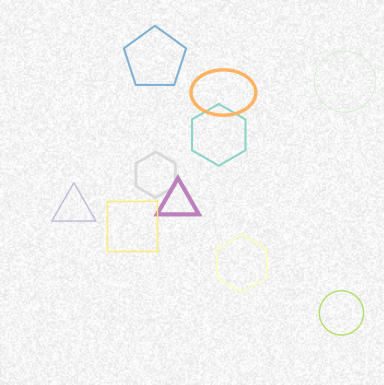[{"shape": "hexagon", "thickness": 1.5, "radius": 0.4, "center": [0.568, 0.65]}, {"shape": "hexagon", "thickness": 1, "radius": 0.37, "center": [0.628, 0.316]}, {"shape": "triangle", "thickness": 1, "radius": 0.33, "center": [0.192, 0.459]}, {"shape": "pentagon", "thickness": 1.5, "radius": 0.42, "center": [0.403, 0.848]}, {"shape": "oval", "thickness": 2.5, "radius": 0.42, "center": [0.58, 0.76]}, {"shape": "circle", "thickness": 1, "radius": 0.29, "center": [0.887, 0.187]}, {"shape": "hexagon", "thickness": 2, "radius": 0.3, "center": [0.404, 0.546]}, {"shape": "triangle", "thickness": 3, "radius": 0.31, "center": [0.462, 0.475]}, {"shape": "circle", "thickness": 0.5, "radius": 0.4, "center": [0.896, 0.788]}, {"shape": "square", "thickness": 1, "radius": 0.32, "center": [0.343, 0.412]}]